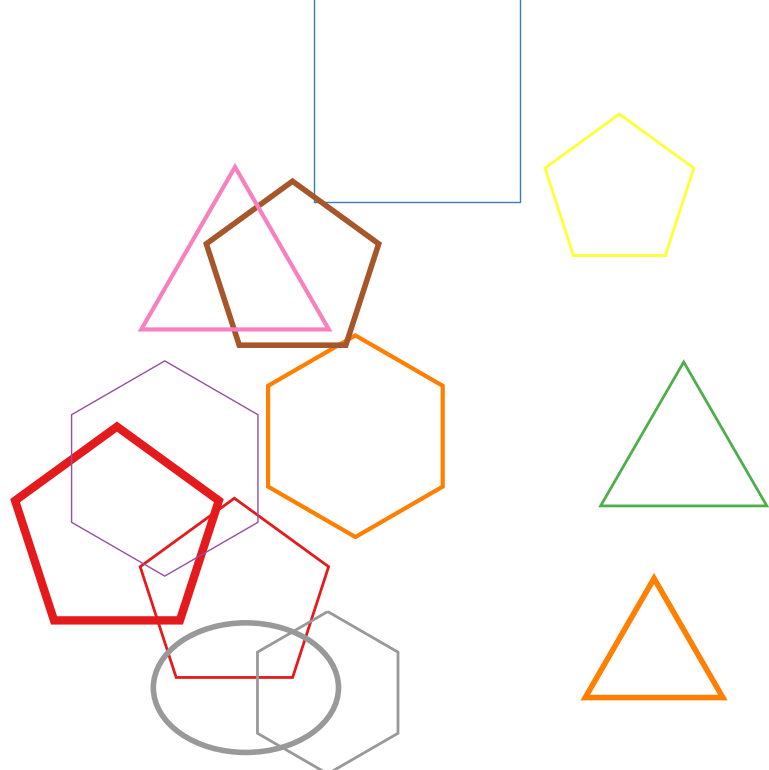[{"shape": "pentagon", "thickness": 1, "radius": 0.64, "center": [0.304, 0.224]}, {"shape": "pentagon", "thickness": 3, "radius": 0.7, "center": [0.152, 0.307]}, {"shape": "square", "thickness": 0.5, "radius": 0.67, "center": [0.541, 0.871]}, {"shape": "triangle", "thickness": 1, "radius": 0.62, "center": [0.888, 0.405]}, {"shape": "hexagon", "thickness": 0.5, "radius": 0.7, "center": [0.214, 0.392]}, {"shape": "triangle", "thickness": 2, "radius": 0.52, "center": [0.849, 0.146]}, {"shape": "hexagon", "thickness": 1.5, "radius": 0.65, "center": [0.462, 0.433]}, {"shape": "pentagon", "thickness": 1, "radius": 0.51, "center": [0.804, 0.75]}, {"shape": "pentagon", "thickness": 2, "radius": 0.59, "center": [0.38, 0.647]}, {"shape": "triangle", "thickness": 1.5, "radius": 0.7, "center": [0.305, 0.642]}, {"shape": "hexagon", "thickness": 1, "radius": 0.53, "center": [0.426, 0.1]}, {"shape": "oval", "thickness": 2, "radius": 0.6, "center": [0.319, 0.107]}]